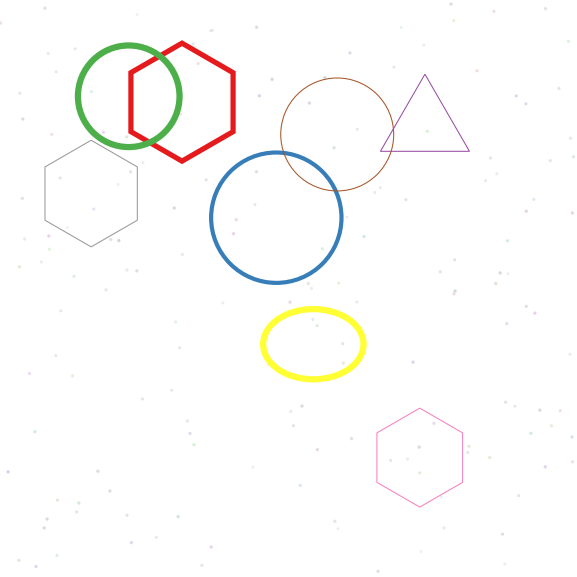[{"shape": "hexagon", "thickness": 2.5, "radius": 0.51, "center": [0.315, 0.822]}, {"shape": "circle", "thickness": 2, "radius": 0.56, "center": [0.478, 0.622]}, {"shape": "circle", "thickness": 3, "radius": 0.44, "center": [0.223, 0.832]}, {"shape": "triangle", "thickness": 0.5, "radius": 0.45, "center": [0.736, 0.782]}, {"shape": "oval", "thickness": 3, "radius": 0.43, "center": [0.543, 0.403]}, {"shape": "circle", "thickness": 0.5, "radius": 0.49, "center": [0.584, 0.766]}, {"shape": "hexagon", "thickness": 0.5, "radius": 0.43, "center": [0.727, 0.207]}, {"shape": "hexagon", "thickness": 0.5, "radius": 0.46, "center": [0.158, 0.664]}]